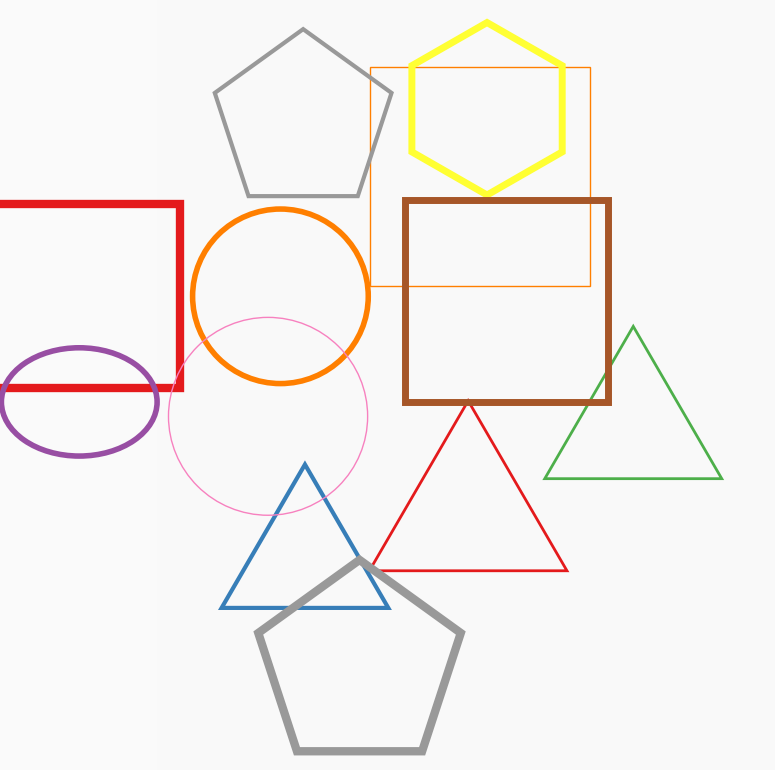[{"shape": "square", "thickness": 3, "radius": 0.6, "center": [0.113, 0.616]}, {"shape": "triangle", "thickness": 1, "radius": 0.74, "center": [0.604, 0.332]}, {"shape": "triangle", "thickness": 1.5, "radius": 0.62, "center": [0.393, 0.273]}, {"shape": "triangle", "thickness": 1, "radius": 0.66, "center": [0.817, 0.444]}, {"shape": "oval", "thickness": 2, "radius": 0.5, "center": [0.102, 0.478]}, {"shape": "circle", "thickness": 2, "radius": 0.57, "center": [0.362, 0.615]}, {"shape": "square", "thickness": 0.5, "radius": 0.71, "center": [0.619, 0.771]}, {"shape": "hexagon", "thickness": 2.5, "radius": 0.56, "center": [0.628, 0.859]}, {"shape": "square", "thickness": 2.5, "radius": 0.65, "center": [0.653, 0.609]}, {"shape": "circle", "thickness": 0.5, "radius": 0.64, "center": [0.346, 0.459]}, {"shape": "pentagon", "thickness": 3, "radius": 0.69, "center": [0.464, 0.135]}, {"shape": "pentagon", "thickness": 1.5, "radius": 0.6, "center": [0.391, 0.842]}]